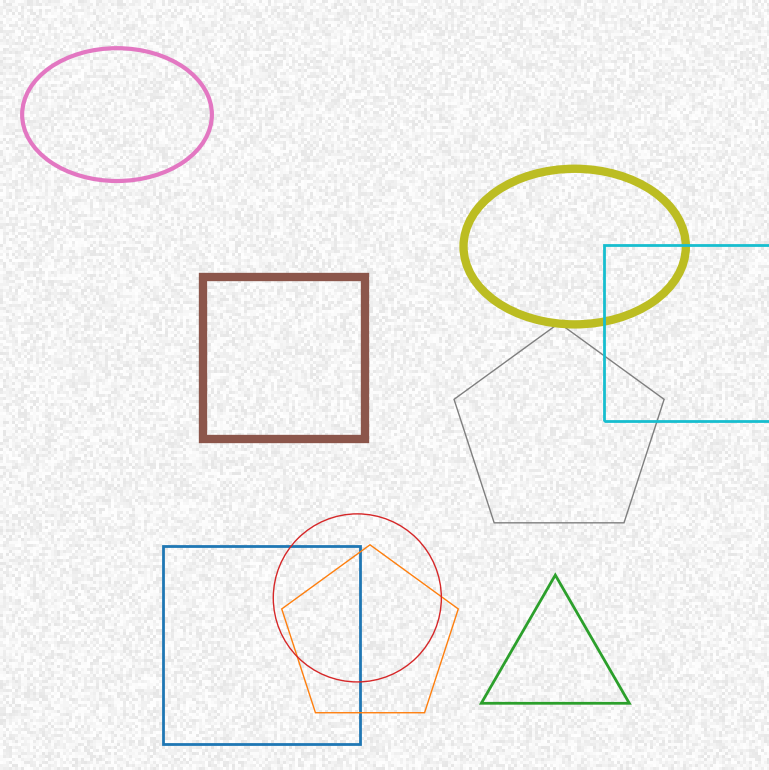[{"shape": "square", "thickness": 1, "radius": 0.64, "center": [0.34, 0.162]}, {"shape": "pentagon", "thickness": 0.5, "radius": 0.6, "center": [0.481, 0.172]}, {"shape": "triangle", "thickness": 1, "radius": 0.55, "center": [0.721, 0.142]}, {"shape": "circle", "thickness": 0.5, "radius": 0.55, "center": [0.464, 0.224]}, {"shape": "square", "thickness": 3, "radius": 0.53, "center": [0.369, 0.535]}, {"shape": "oval", "thickness": 1.5, "radius": 0.62, "center": [0.152, 0.851]}, {"shape": "pentagon", "thickness": 0.5, "radius": 0.72, "center": [0.726, 0.437]}, {"shape": "oval", "thickness": 3, "radius": 0.72, "center": [0.746, 0.68]}, {"shape": "square", "thickness": 1, "radius": 0.57, "center": [0.898, 0.567]}]